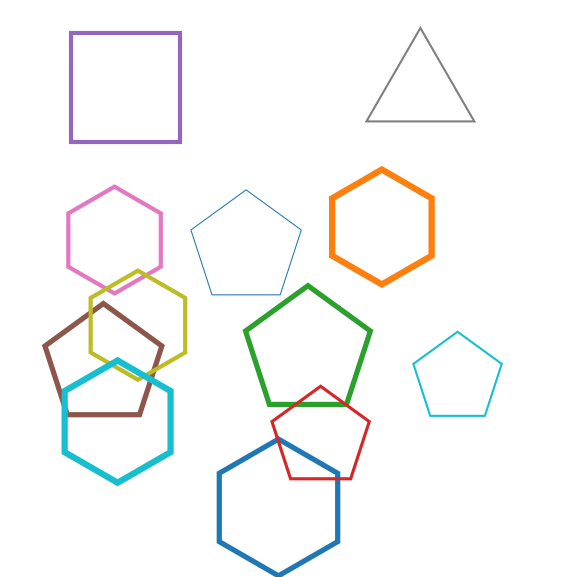[{"shape": "hexagon", "thickness": 2.5, "radius": 0.59, "center": [0.482, 0.12]}, {"shape": "pentagon", "thickness": 0.5, "radius": 0.5, "center": [0.426, 0.57]}, {"shape": "hexagon", "thickness": 3, "radius": 0.5, "center": [0.661, 0.606]}, {"shape": "pentagon", "thickness": 2.5, "radius": 0.57, "center": [0.533, 0.391]}, {"shape": "pentagon", "thickness": 1.5, "radius": 0.44, "center": [0.555, 0.242]}, {"shape": "square", "thickness": 2, "radius": 0.47, "center": [0.217, 0.847]}, {"shape": "pentagon", "thickness": 2.5, "radius": 0.53, "center": [0.179, 0.367]}, {"shape": "hexagon", "thickness": 2, "radius": 0.46, "center": [0.198, 0.583]}, {"shape": "triangle", "thickness": 1, "radius": 0.54, "center": [0.728, 0.843]}, {"shape": "hexagon", "thickness": 2, "radius": 0.47, "center": [0.239, 0.436]}, {"shape": "pentagon", "thickness": 1, "radius": 0.4, "center": [0.792, 0.344]}, {"shape": "hexagon", "thickness": 3, "radius": 0.53, "center": [0.204, 0.269]}]